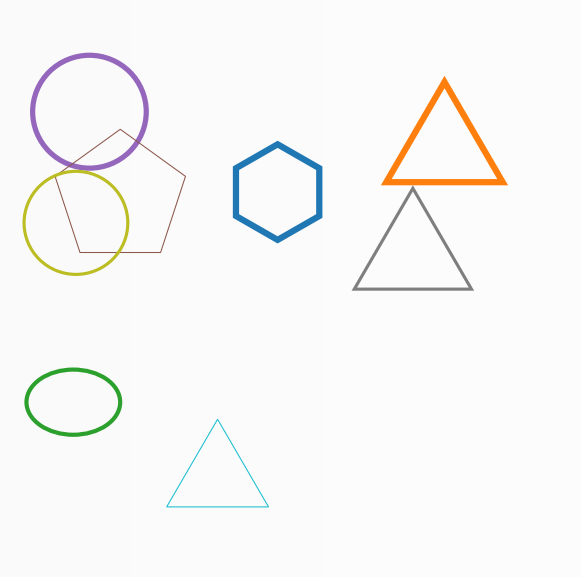[{"shape": "hexagon", "thickness": 3, "radius": 0.41, "center": [0.478, 0.666]}, {"shape": "triangle", "thickness": 3, "radius": 0.58, "center": [0.765, 0.741]}, {"shape": "oval", "thickness": 2, "radius": 0.4, "center": [0.126, 0.303]}, {"shape": "circle", "thickness": 2.5, "radius": 0.49, "center": [0.154, 0.806]}, {"shape": "pentagon", "thickness": 0.5, "radius": 0.59, "center": [0.207, 0.657]}, {"shape": "triangle", "thickness": 1.5, "radius": 0.58, "center": [0.71, 0.557]}, {"shape": "circle", "thickness": 1.5, "radius": 0.45, "center": [0.131, 0.613]}, {"shape": "triangle", "thickness": 0.5, "radius": 0.51, "center": [0.374, 0.172]}]